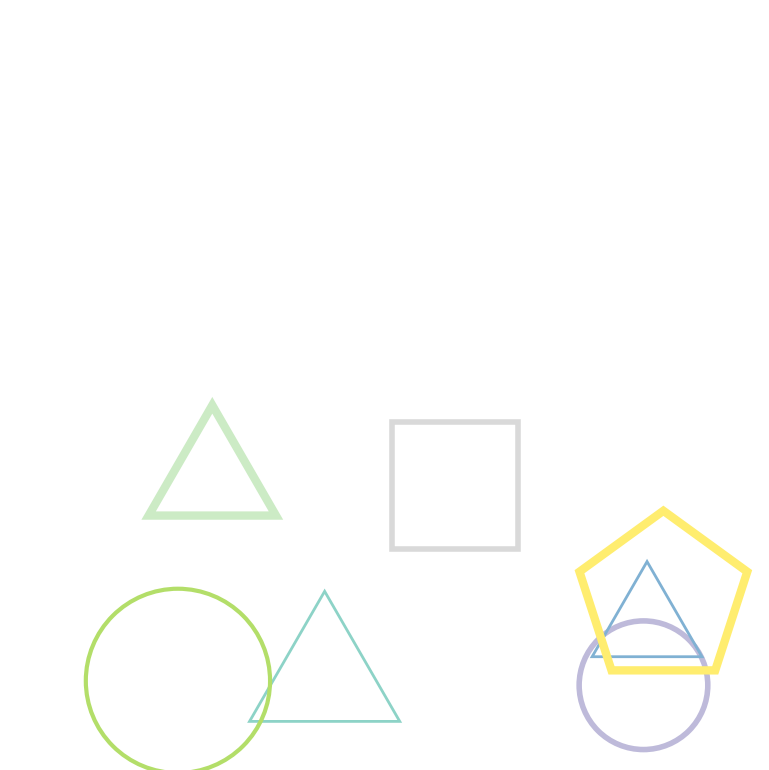[{"shape": "triangle", "thickness": 1, "radius": 0.56, "center": [0.422, 0.119]}, {"shape": "circle", "thickness": 2, "radius": 0.42, "center": [0.836, 0.11]}, {"shape": "triangle", "thickness": 1, "radius": 0.41, "center": [0.84, 0.188]}, {"shape": "circle", "thickness": 1.5, "radius": 0.6, "center": [0.231, 0.116]}, {"shape": "square", "thickness": 2, "radius": 0.41, "center": [0.591, 0.369]}, {"shape": "triangle", "thickness": 3, "radius": 0.48, "center": [0.276, 0.378]}, {"shape": "pentagon", "thickness": 3, "radius": 0.57, "center": [0.862, 0.222]}]